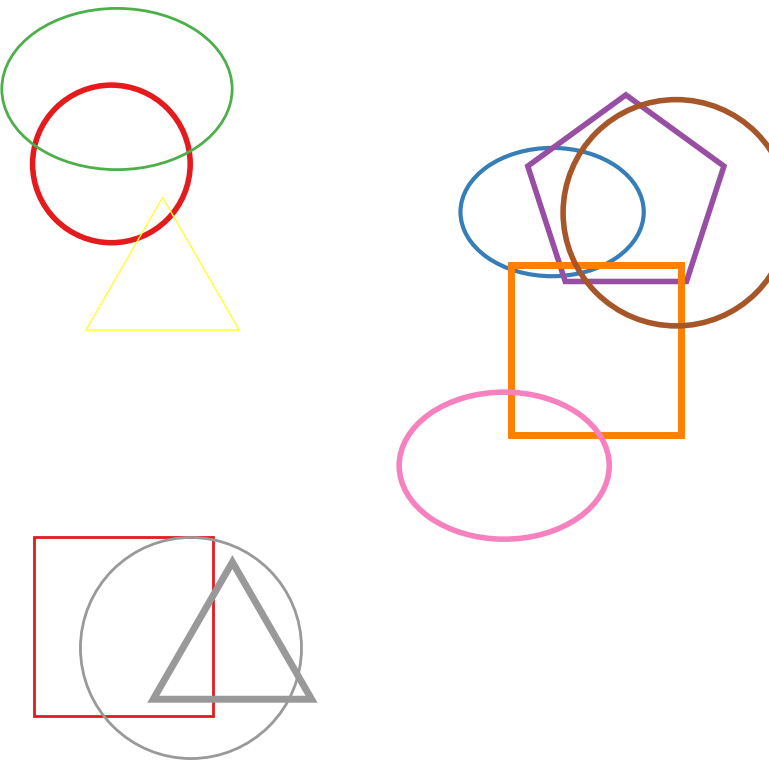[{"shape": "square", "thickness": 1, "radius": 0.58, "center": [0.161, 0.187]}, {"shape": "circle", "thickness": 2, "radius": 0.51, "center": [0.145, 0.787]}, {"shape": "oval", "thickness": 1.5, "radius": 0.6, "center": [0.717, 0.725]}, {"shape": "oval", "thickness": 1, "radius": 0.75, "center": [0.152, 0.884]}, {"shape": "pentagon", "thickness": 2, "radius": 0.67, "center": [0.813, 0.743]}, {"shape": "square", "thickness": 2.5, "radius": 0.55, "center": [0.774, 0.546]}, {"shape": "triangle", "thickness": 0.5, "radius": 0.57, "center": [0.211, 0.629]}, {"shape": "circle", "thickness": 2, "radius": 0.73, "center": [0.878, 0.724]}, {"shape": "oval", "thickness": 2, "radius": 0.68, "center": [0.655, 0.395]}, {"shape": "triangle", "thickness": 2.5, "radius": 0.59, "center": [0.302, 0.151]}, {"shape": "circle", "thickness": 1, "radius": 0.72, "center": [0.248, 0.158]}]